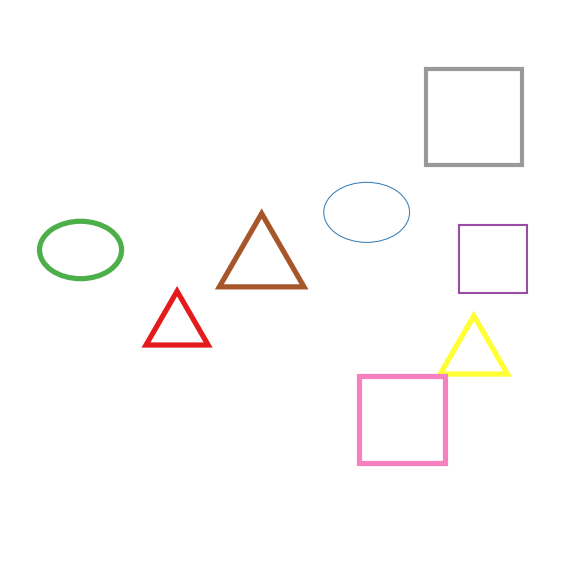[{"shape": "triangle", "thickness": 2.5, "radius": 0.31, "center": [0.307, 0.433]}, {"shape": "oval", "thickness": 0.5, "radius": 0.37, "center": [0.635, 0.631]}, {"shape": "oval", "thickness": 2.5, "radius": 0.36, "center": [0.139, 0.566]}, {"shape": "square", "thickness": 1, "radius": 0.3, "center": [0.853, 0.551]}, {"shape": "triangle", "thickness": 2.5, "radius": 0.34, "center": [0.821, 0.385]}, {"shape": "triangle", "thickness": 2.5, "radius": 0.42, "center": [0.453, 0.545]}, {"shape": "square", "thickness": 2.5, "radius": 0.37, "center": [0.696, 0.273]}, {"shape": "square", "thickness": 2, "radius": 0.42, "center": [0.82, 0.797]}]